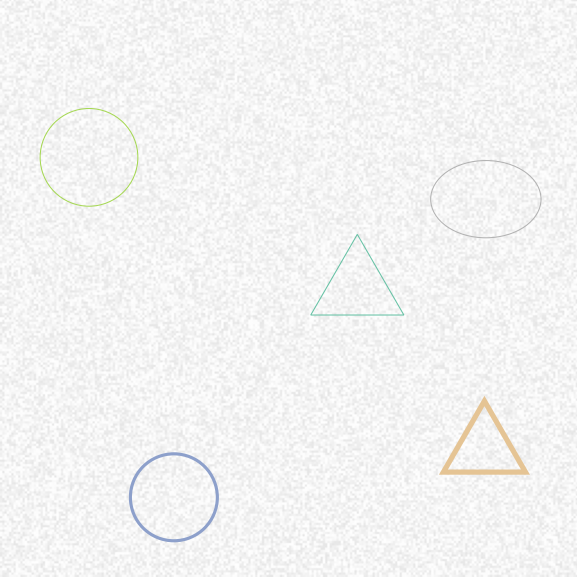[{"shape": "triangle", "thickness": 0.5, "radius": 0.47, "center": [0.619, 0.5]}, {"shape": "circle", "thickness": 1.5, "radius": 0.38, "center": [0.301, 0.138]}, {"shape": "circle", "thickness": 0.5, "radius": 0.42, "center": [0.154, 0.727]}, {"shape": "triangle", "thickness": 2.5, "radius": 0.41, "center": [0.839, 0.223]}, {"shape": "oval", "thickness": 0.5, "radius": 0.48, "center": [0.841, 0.654]}]